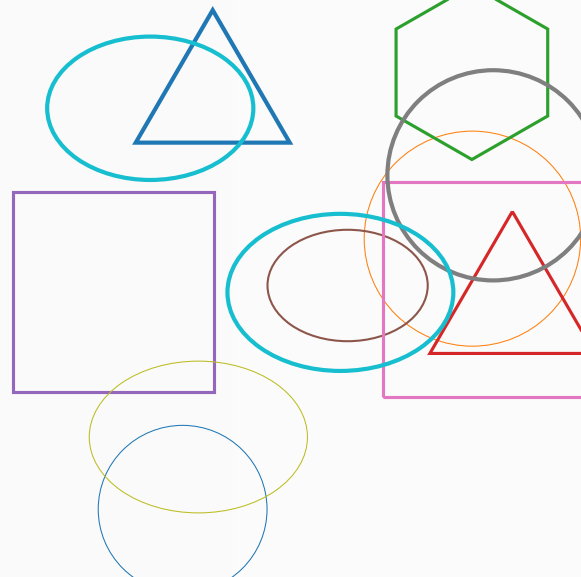[{"shape": "triangle", "thickness": 2, "radius": 0.76, "center": [0.366, 0.829]}, {"shape": "circle", "thickness": 0.5, "radius": 0.73, "center": [0.314, 0.117]}, {"shape": "circle", "thickness": 0.5, "radius": 0.93, "center": [0.813, 0.586]}, {"shape": "hexagon", "thickness": 1.5, "radius": 0.75, "center": [0.812, 0.874]}, {"shape": "triangle", "thickness": 1.5, "radius": 0.82, "center": [0.881, 0.469]}, {"shape": "square", "thickness": 1.5, "radius": 0.87, "center": [0.196, 0.493]}, {"shape": "oval", "thickness": 1, "radius": 0.69, "center": [0.598, 0.505]}, {"shape": "square", "thickness": 1.5, "radius": 0.93, "center": [0.845, 0.498]}, {"shape": "circle", "thickness": 2, "radius": 0.91, "center": [0.848, 0.696]}, {"shape": "oval", "thickness": 0.5, "radius": 0.94, "center": [0.341, 0.242]}, {"shape": "oval", "thickness": 2, "radius": 0.89, "center": [0.259, 0.812]}, {"shape": "oval", "thickness": 2, "radius": 0.97, "center": [0.586, 0.493]}]